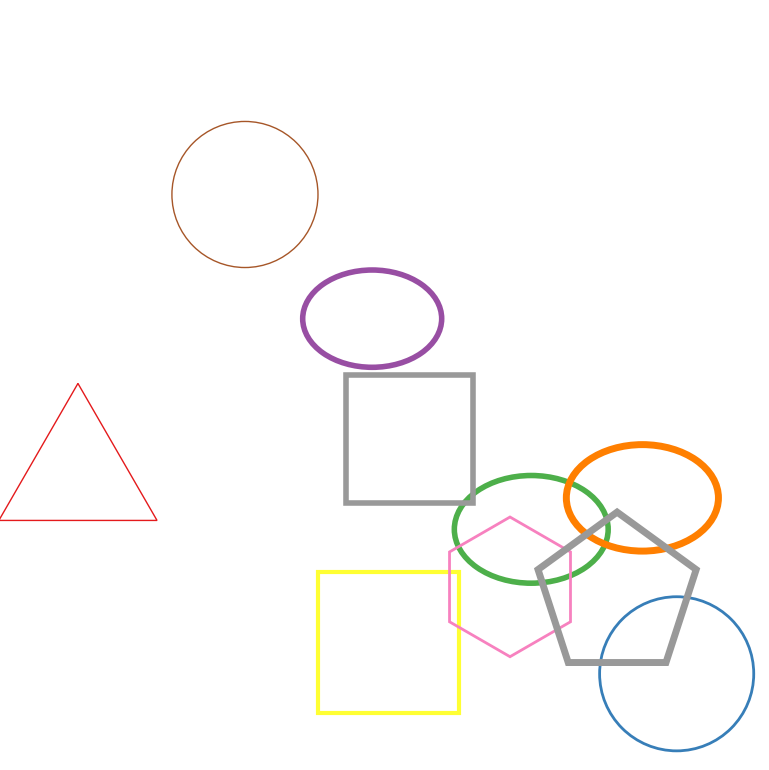[{"shape": "triangle", "thickness": 0.5, "radius": 0.59, "center": [0.101, 0.383]}, {"shape": "circle", "thickness": 1, "radius": 0.5, "center": [0.879, 0.125]}, {"shape": "oval", "thickness": 2, "radius": 0.5, "center": [0.69, 0.313]}, {"shape": "oval", "thickness": 2, "radius": 0.45, "center": [0.483, 0.586]}, {"shape": "oval", "thickness": 2.5, "radius": 0.49, "center": [0.834, 0.353]}, {"shape": "square", "thickness": 1.5, "radius": 0.46, "center": [0.504, 0.166]}, {"shape": "circle", "thickness": 0.5, "radius": 0.47, "center": [0.318, 0.747]}, {"shape": "hexagon", "thickness": 1, "radius": 0.45, "center": [0.662, 0.238]}, {"shape": "square", "thickness": 2, "radius": 0.41, "center": [0.532, 0.43]}, {"shape": "pentagon", "thickness": 2.5, "radius": 0.54, "center": [0.801, 0.227]}]